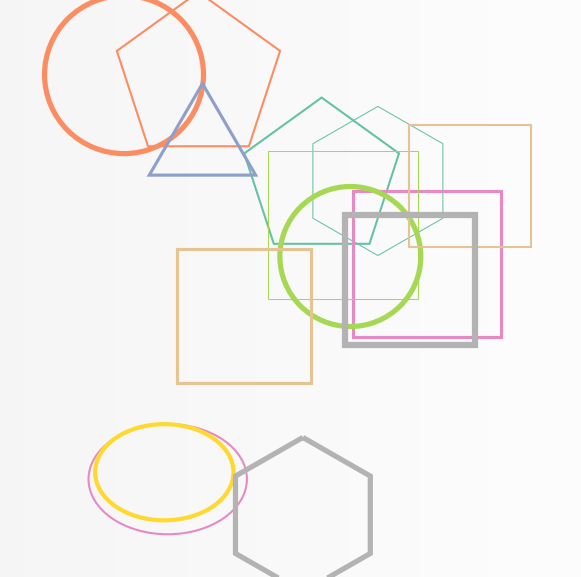[{"shape": "hexagon", "thickness": 0.5, "radius": 0.65, "center": [0.65, 0.686]}, {"shape": "pentagon", "thickness": 1, "radius": 0.7, "center": [0.553, 0.69]}, {"shape": "circle", "thickness": 2.5, "radius": 0.68, "center": [0.213, 0.87]}, {"shape": "pentagon", "thickness": 1, "radius": 0.74, "center": [0.341, 0.865]}, {"shape": "triangle", "thickness": 1.5, "radius": 0.53, "center": [0.348, 0.749]}, {"shape": "oval", "thickness": 1, "radius": 0.68, "center": [0.289, 0.169]}, {"shape": "square", "thickness": 1.5, "radius": 0.63, "center": [0.735, 0.542]}, {"shape": "circle", "thickness": 2.5, "radius": 0.61, "center": [0.603, 0.555]}, {"shape": "square", "thickness": 0.5, "radius": 0.64, "center": [0.59, 0.609]}, {"shape": "oval", "thickness": 2, "radius": 0.59, "center": [0.283, 0.181]}, {"shape": "square", "thickness": 1, "radius": 0.53, "center": [0.809, 0.677]}, {"shape": "square", "thickness": 1.5, "radius": 0.58, "center": [0.42, 0.452]}, {"shape": "square", "thickness": 3, "radius": 0.56, "center": [0.706, 0.514]}, {"shape": "hexagon", "thickness": 2.5, "radius": 0.67, "center": [0.521, 0.108]}]